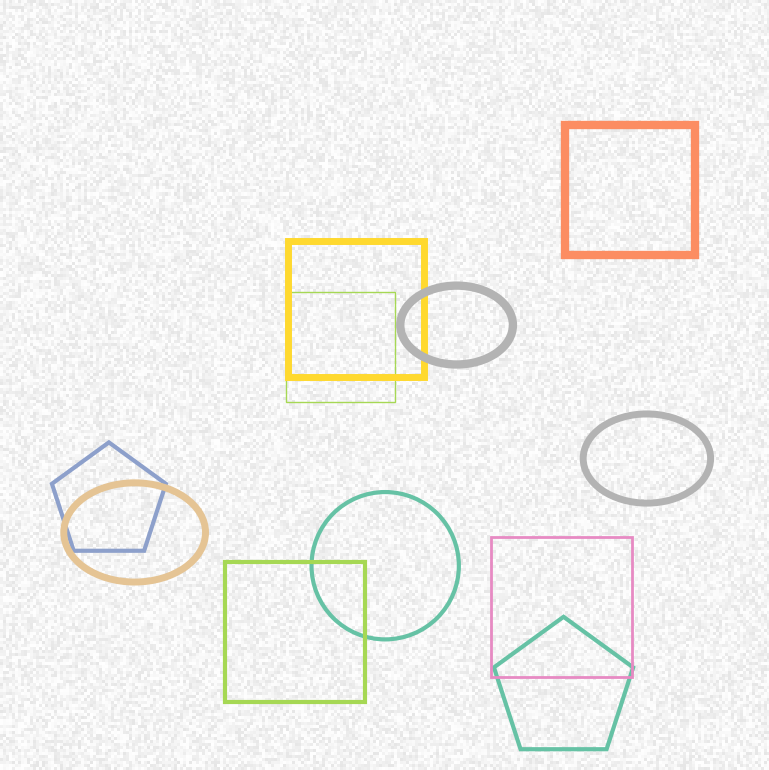[{"shape": "pentagon", "thickness": 1.5, "radius": 0.48, "center": [0.732, 0.104]}, {"shape": "circle", "thickness": 1.5, "radius": 0.48, "center": [0.5, 0.265]}, {"shape": "square", "thickness": 3, "radius": 0.42, "center": [0.818, 0.753]}, {"shape": "pentagon", "thickness": 1.5, "radius": 0.39, "center": [0.141, 0.348]}, {"shape": "square", "thickness": 1, "radius": 0.45, "center": [0.729, 0.212]}, {"shape": "square", "thickness": 0.5, "radius": 0.36, "center": [0.442, 0.549]}, {"shape": "square", "thickness": 1.5, "radius": 0.46, "center": [0.383, 0.18]}, {"shape": "square", "thickness": 2.5, "radius": 0.44, "center": [0.462, 0.599]}, {"shape": "oval", "thickness": 2.5, "radius": 0.46, "center": [0.175, 0.309]}, {"shape": "oval", "thickness": 3, "radius": 0.37, "center": [0.593, 0.578]}, {"shape": "oval", "thickness": 2.5, "radius": 0.41, "center": [0.84, 0.405]}]